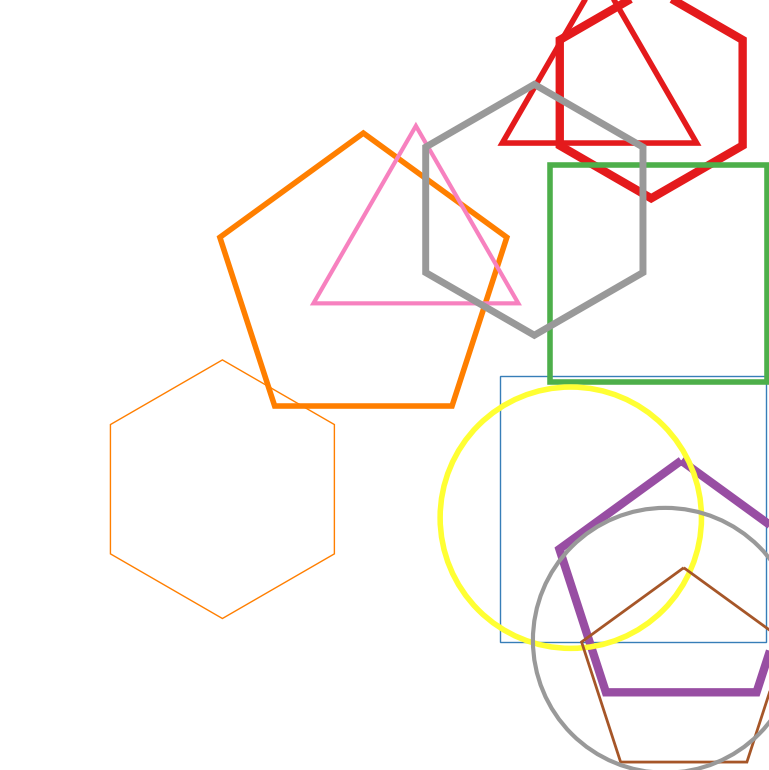[{"shape": "hexagon", "thickness": 3, "radius": 0.69, "center": [0.846, 0.88]}, {"shape": "triangle", "thickness": 2, "radius": 0.73, "center": [0.779, 0.887]}, {"shape": "square", "thickness": 0.5, "radius": 0.86, "center": [0.822, 0.339]}, {"shape": "square", "thickness": 2, "radius": 0.7, "center": [0.855, 0.645]}, {"shape": "pentagon", "thickness": 3, "radius": 0.83, "center": [0.885, 0.235]}, {"shape": "pentagon", "thickness": 2, "radius": 0.98, "center": [0.472, 0.631]}, {"shape": "hexagon", "thickness": 0.5, "radius": 0.84, "center": [0.289, 0.365]}, {"shape": "circle", "thickness": 2, "radius": 0.85, "center": [0.741, 0.328]}, {"shape": "pentagon", "thickness": 1, "radius": 0.7, "center": [0.888, 0.123]}, {"shape": "triangle", "thickness": 1.5, "radius": 0.77, "center": [0.54, 0.683]}, {"shape": "hexagon", "thickness": 2.5, "radius": 0.81, "center": [0.694, 0.728]}, {"shape": "circle", "thickness": 1.5, "radius": 0.86, "center": [0.864, 0.168]}]